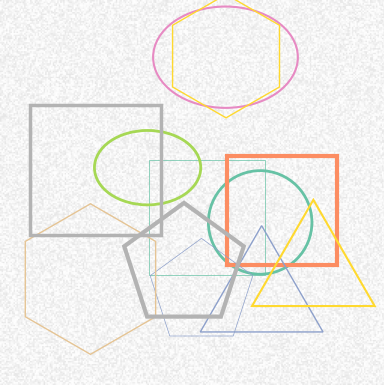[{"shape": "square", "thickness": 0.5, "radius": 0.75, "center": [0.538, 0.435]}, {"shape": "circle", "thickness": 2, "radius": 0.67, "center": [0.676, 0.422]}, {"shape": "square", "thickness": 3, "radius": 0.71, "center": [0.732, 0.453]}, {"shape": "pentagon", "thickness": 0.5, "radius": 0.7, "center": [0.523, 0.241]}, {"shape": "triangle", "thickness": 1, "radius": 0.92, "center": [0.68, 0.23]}, {"shape": "oval", "thickness": 1.5, "radius": 0.94, "center": [0.586, 0.851]}, {"shape": "oval", "thickness": 2, "radius": 0.69, "center": [0.383, 0.565]}, {"shape": "triangle", "thickness": 1.5, "radius": 0.92, "center": [0.814, 0.297]}, {"shape": "hexagon", "thickness": 1, "radius": 0.8, "center": [0.587, 0.854]}, {"shape": "hexagon", "thickness": 1, "radius": 0.98, "center": [0.235, 0.275]}, {"shape": "square", "thickness": 2.5, "radius": 0.85, "center": [0.248, 0.559]}, {"shape": "pentagon", "thickness": 3, "radius": 0.82, "center": [0.478, 0.31]}]